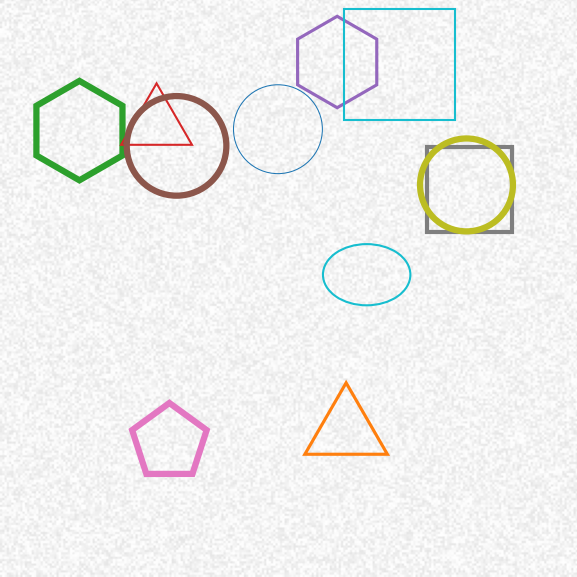[{"shape": "circle", "thickness": 0.5, "radius": 0.38, "center": [0.481, 0.775]}, {"shape": "triangle", "thickness": 1.5, "radius": 0.41, "center": [0.599, 0.254]}, {"shape": "hexagon", "thickness": 3, "radius": 0.43, "center": [0.138, 0.773]}, {"shape": "triangle", "thickness": 1, "radius": 0.35, "center": [0.271, 0.784]}, {"shape": "hexagon", "thickness": 1.5, "radius": 0.4, "center": [0.584, 0.892]}, {"shape": "circle", "thickness": 3, "radius": 0.43, "center": [0.306, 0.747]}, {"shape": "pentagon", "thickness": 3, "radius": 0.34, "center": [0.293, 0.233]}, {"shape": "square", "thickness": 2, "radius": 0.37, "center": [0.813, 0.671]}, {"shape": "circle", "thickness": 3, "radius": 0.4, "center": [0.808, 0.679]}, {"shape": "square", "thickness": 1, "radius": 0.48, "center": [0.692, 0.888]}, {"shape": "oval", "thickness": 1, "radius": 0.38, "center": [0.635, 0.523]}]